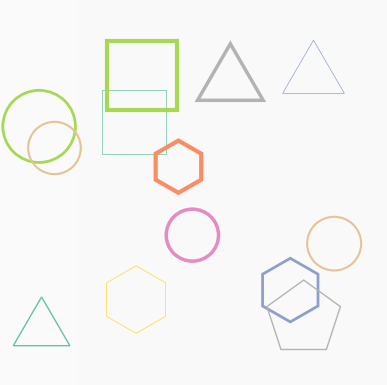[{"shape": "triangle", "thickness": 1, "radius": 0.42, "center": [0.107, 0.144]}, {"shape": "square", "thickness": 0.5, "radius": 0.42, "center": [0.346, 0.683]}, {"shape": "hexagon", "thickness": 3, "radius": 0.34, "center": [0.46, 0.567]}, {"shape": "hexagon", "thickness": 2, "radius": 0.41, "center": [0.749, 0.247]}, {"shape": "triangle", "thickness": 0.5, "radius": 0.46, "center": [0.809, 0.803]}, {"shape": "circle", "thickness": 2.5, "radius": 0.34, "center": [0.496, 0.389]}, {"shape": "circle", "thickness": 2, "radius": 0.47, "center": [0.101, 0.672]}, {"shape": "square", "thickness": 3, "radius": 0.45, "center": [0.368, 0.804]}, {"shape": "hexagon", "thickness": 0.5, "radius": 0.44, "center": [0.351, 0.222]}, {"shape": "circle", "thickness": 1.5, "radius": 0.34, "center": [0.141, 0.616]}, {"shape": "circle", "thickness": 1.5, "radius": 0.35, "center": [0.862, 0.367]}, {"shape": "pentagon", "thickness": 1, "radius": 0.5, "center": [0.784, 0.173]}, {"shape": "triangle", "thickness": 2.5, "radius": 0.49, "center": [0.594, 0.788]}]